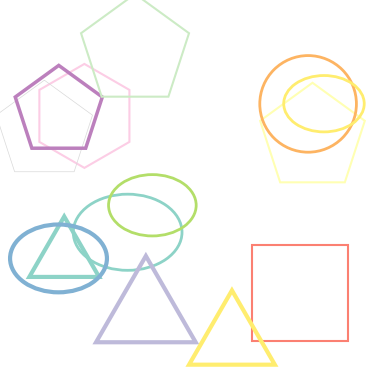[{"shape": "triangle", "thickness": 3, "radius": 0.52, "center": [0.167, 0.333]}, {"shape": "oval", "thickness": 2, "radius": 0.71, "center": [0.331, 0.397]}, {"shape": "pentagon", "thickness": 1.5, "radius": 0.71, "center": [0.812, 0.642]}, {"shape": "triangle", "thickness": 3, "radius": 0.75, "center": [0.379, 0.186]}, {"shape": "square", "thickness": 1.5, "radius": 0.62, "center": [0.779, 0.24]}, {"shape": "oval", "thickness": 3, "radius": 0.63, "center": [0.152, 0.329]}, {"shape": "circle", "thickness": 2, "radius": 0.63, "center": [0.8, 0.73]}, {"shape": "oval", "thickness": 2, "radius": 0.57, "center": [0.396, 0.467]}, {"shape": "hexagon", "thickness": 1.5, "radius": 0.68, "center": [0.219, 0.699]}, {"shape": "pentagon", "thickness": 0.5, "radius": 0.66, "center": [0.115, 0.66]}, {"shape": "pentagon", "thickness": 2.5, "radius": 0.59, "center": [0.153, 0.711]}, {"shape": "pentagon", "thickness": 1.5, "radius": 0.74, "center": [0.351, 0.868]}, {"shape": "oval", "thickness": 2, "radius": 0.52, "center": [0.841, 0.731]}, {"shape": "triangle", "thickness": 3, "radius": 0.64, "center": [0.602, 0.117]}]